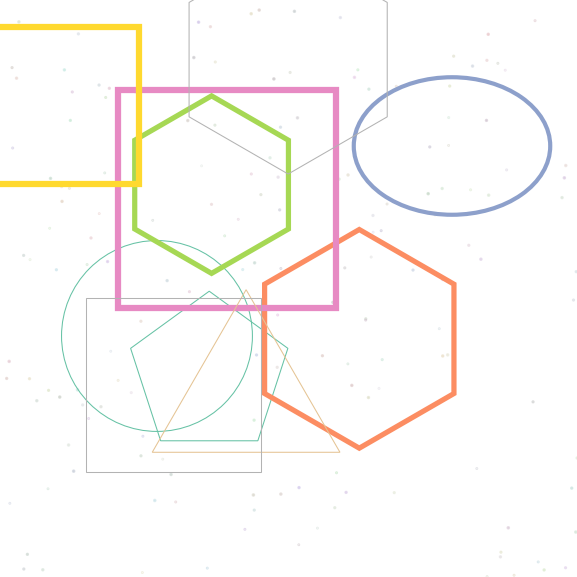[{"shape": "circle", "thickness": 0.5, "radius": 0.83, "center": [0.272, 0.417]}, {"shape": "pentagon", "thickness": 0.5, "radius": 0.72, "center": [0.362, 0.352]}, {"shape": "hexagon", "thickness": 2.5, "radius": 0.95, "center": [0.622, 0.412]}, {"shape": "oval", "thickness": 2, "radius": 0.85, "center": [0.783, 0.746]}, {"shape": "square", "thickness": 3, "radius": 0.95, "center": [0.393, 0.654]}, {"shape": "hexagon", "thickness": 2.5, "radius": 0.77, "center": [0.366, 0.679]}, {"shape": "square", "thickness": 3, "radius": 0.68, "center": [0.103, 0.816]}, {"shape": "triangle", "thickness": 0.5, "radius": 0.94, "center": [0.426, 0.31]}, {"shape": "hexagon", "thickness": 0.5, "radius": 0.99, "center": [0.499, 0.896]}, {"shape": "square", "thickness": 0.5, "radius": 0.75, "center": [0.3, 0.333]}]